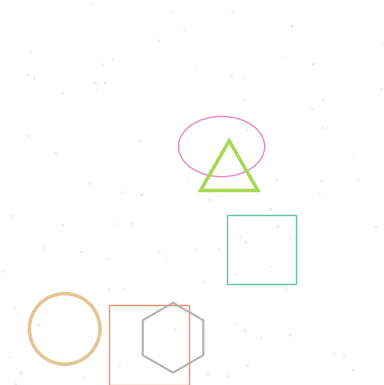[{"shape": "square", "thickness": 1, "radius": 0.45, "center": [0.679, 0.352]}, {"shape": "square", "thickness": 1, "radius": 0.52, "center": [0.387, 0.103]}, {"shape": "oval", "thickness": 1, "radius": 0.56, "center": [0.576, 0.619]}, {"shape": "triangle", "thickness": 2.5, "radius": 0.43, "center": [0.595, 0.548]}, {"shape": "circle", "thickness": 2.5, "radius": 0.46, "center": [0.168, 0.146]}, {"shape": "hexagon", "thickness": 1.5, "radius": 0.45, "center": [0.449, 0.123]}]